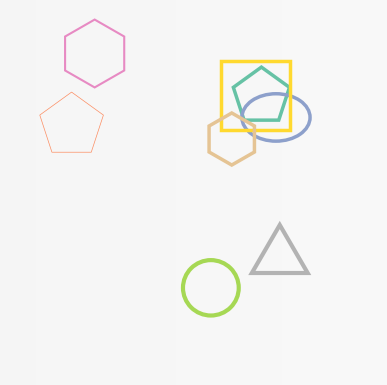[{"shape": "pentagon", "thickness": 2.5, "radius": 0.38, "center": [0.675, 0.75]}, {"shape": "pentagon", "thickness": 0.5, "radius": 0.43, "center": [0.185, 0.674]}, {"shape": "oval", "thickness": 2.5, "radius": 0.44, "center": [0.712, 0.695]}, {"shape": "hexagon", "thickness": 1.5, "radius": 0.44, "center": [0.244, 0.861]}, {"shape": "circle", "thickness": 3, "radius": 0.36, "center": [0.544, 0.252]}, {"shape": "square", "thickness": 2.5, "radius": 0.44, "center": [0.659, 0.752]}, {"shape": "hexagon", "thickness": 2.5, "radius": 0.34, "center": [0.598, 0.639]}, {"shape": "triangle", "thickness": 3, "radius": 0.42, "center": [0.722, 0.332]}]